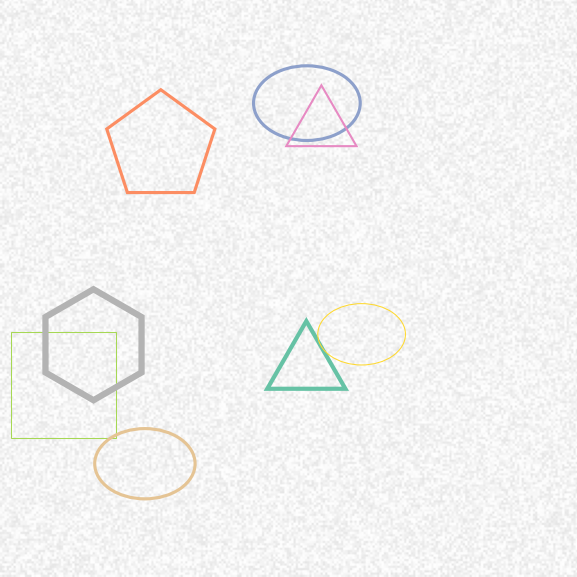[{"shape": "triangle", "thickness": 2, "radius": 0.39, "center": [0.53, 0.365]}, {"shape": "pentagon", "thickness": 1.5, "radius": 0.49, "center": [0.278, 0.745]}, {"shape": "oval", "thickness": 1.5, "radius": 0.46, "center": [0.531, 0.821]}, {"shape": "triangle", "thickness": 1, "radius": 0.35, "center": [0.557, 0.781]}, {"shape": "square", "thickness": 0.5, "radius": 0.46, "center": [0.11, 0.332]}, {"shape": "oval", "thickness": 0.5, "radius": 0.38, "center": [0.626, 0.42]}, {"shape": "oval", "thickness": 1.5, "radius": 0.43, "center": [0.251, 0.196]}, {"shape": "hexagon", "thickness": 3, "radius": 0.48, "center": [0.162, 0.402]}]